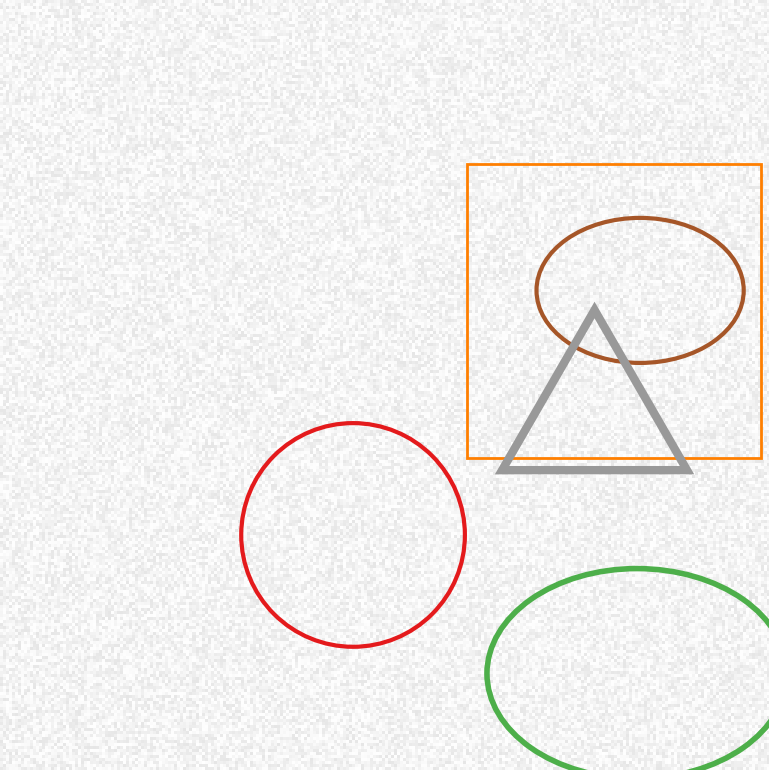[{"shape": "circle", "thickness": 1.5, "radius": 0.73, "center": [0.459, 0.305]}, {"shape": "oval", "thickness": 2, "radius": 0.97, "center": [0.827, 0.125]}, {"shape": "square", "thickness": 1, "radius": 0.95, "center": [0.798, 0.596]}, {"shape": "oval", "thickness": 1.5, "radius": 0.67, "center": [0.831, 0.623]}, {"shape": "triangle", "thickness": 3, "radius": 0.69, "center": [0.772, 0.459]}]